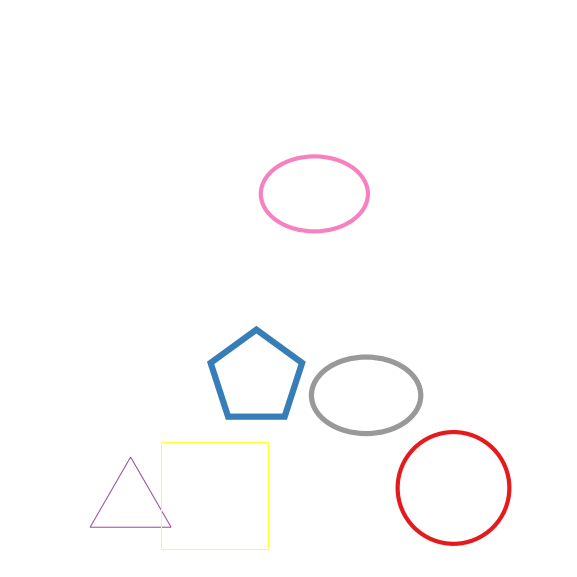[{"shape": "circle", "thickness": 2, "radius": 0.48, "center": [0.785, 0.154]}, {"shape": "pentagon", "thickness": 3, "radius": 0.42, "center": [0.444, 0.345]}, {"shape": "triangle", "thickness": 0.5, "radius": 0.41, "center": [0.226, 0.127]}, {"shape": "square", "thickness": 0.5, "radius": 0.46, "center": [0.372, 0.141]}, {"shape": "oval", "thickness": 2, "radius": 0.46, "center": [0.544, 0.663]}, {"shape": "oval", "thickness": 2.5, "radius": 0.47, "center": [0.634, 0.315]}]